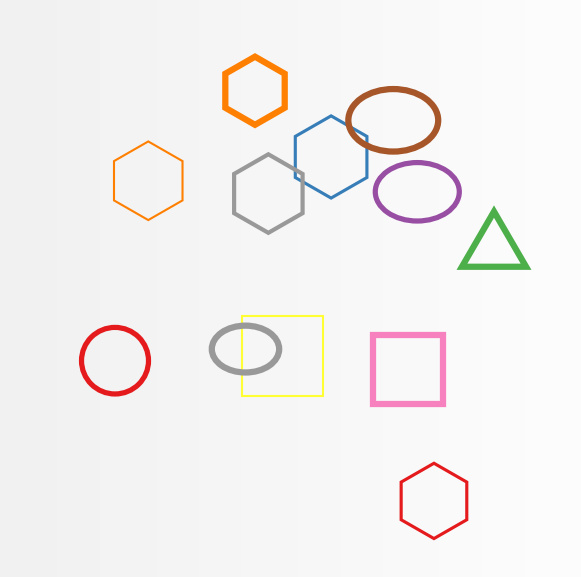[{"shape": "circle", "thickness": 2.5, "radius": 0.29, "center": [0.198, 0.375]}, {"shape": "hexagon", "thickness": 1.5, "radius": 0.33, "center": [0.747, 0.132]}, {"shape": "hexagon", "thickness": 1.5, "radius": 0.36, "center": [0.57, 0.727]}, {"shape": "triangle", "thickness": 3, "radius": 0.32, "center": [0.85, 0.569]}, {"shape": "oval", "thickness": 2.5, "radius": 0.36, "center": [0.718, 0.667]}, {"shape": "hexagon", "thickness": 1, "radius": 0.34, "center": [0.255, 0.686]}, {"shape": "hexagon", "thickness": 3, "radius": 0.29, "center": [0.439, 0.842]}, {"shape": "square", "thickness": 1, "radius": 0.35, "center": [0.487, 0.383]}, {"shape": "oval", "thickness": 3, "radius": 0.39, "center": [0.677, 0.791]}, {"shape": "square", "thickness": 3, "radius": 0.3, "center": [0.702, 0.36]}, {"shape": "oval", "thickness": 3, "radius": 0.29, "center": [0.422, 0.395]}, {"shape": "hexagon", "thickness": 2, "radius": 0.34, "center": [0.462, 0.664]}]